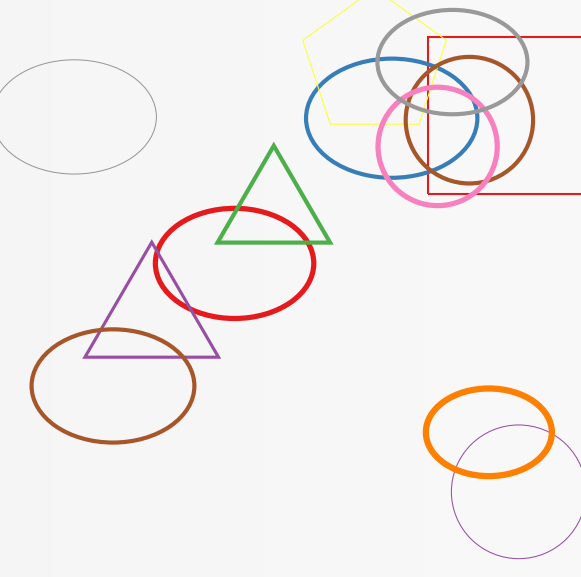[{"shape": "oval", "thickness": 2.5, "radius": 0.68, "center": [0.404, 0.543]}, {"shape": "square", "thickness": 1, "radius": 0.68, "center": [0.872, 0.8]}, {"shape": "oval", "thickness": 2, "radius": 0.74, "center": [0.674, 0.794]}, {"shape": "triangle", "thickness": 2, "radius": 0.56, "center": [0.471, 0.635]}, {"shape": "circle", "thickness": 0.5, "radius": 0.58, "center": [0.892, 0.148]}, {"shape": "triangle", "thickness": 1.5, "radius": 0.66, "center": [0.261, 0.447]}, {"shape": "oval", "thickness": 3, "radius": 0.54, "center": [0.841, 0.251]}, {"shape": "pentagon", "thickness": 0.5, "radius": 0.65, "center": [0.644, 0.889]}, {"shape": "oval", "thickness": 2, "radius": 0.7, "center": [0.194, 0.331]}, {"shape": "circle", "thickness": 2, "radius": 0.55, "center": [0.808, 0.791]}, {"shape": "circle", "thickness": 2.5, "radius": 0.51, "center": [0.753, 0.746]}, {"shape": "oval", "thickness": 0.5, "radius": 0.71, "center": [0.128, 0.797]}, {"shape": "oval", "thickness": 2, "radius": 0.65, "center": [0.778, 0.892]}]